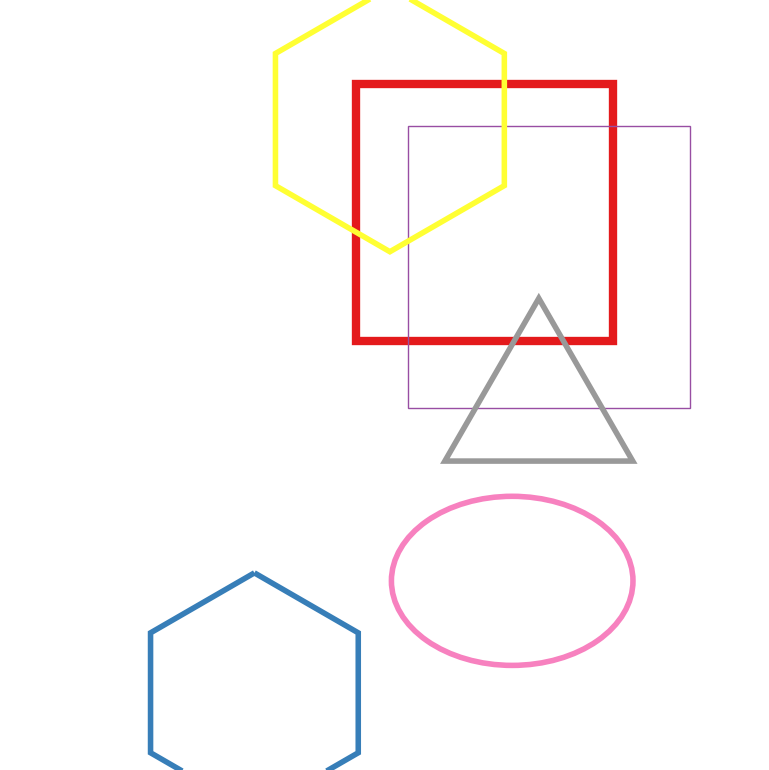[{"shape": "square", "thickness": 3, "radius": 0.84, "center": [0.629, 0.724]}, {"shape": "hexagon", "thickness": 2, "radius": 0.78, "center": [0.33, 0.1]}, {"shape": "square", "thickness": 0.5, "radius": 0.92, "center": [0.713, 0.653]}, {"shape": "hexagon", "thickness": 2, "radius": 0.86, "center": [0.506, 0.845]}, {"shape": "oval", "thickness": 2, "radius": 0.78, "center": [0.665, 0.246]}, {"shape": "triangle", "thickness": 2, "radius": 0.7, "center": [0.7, 0.472]}]